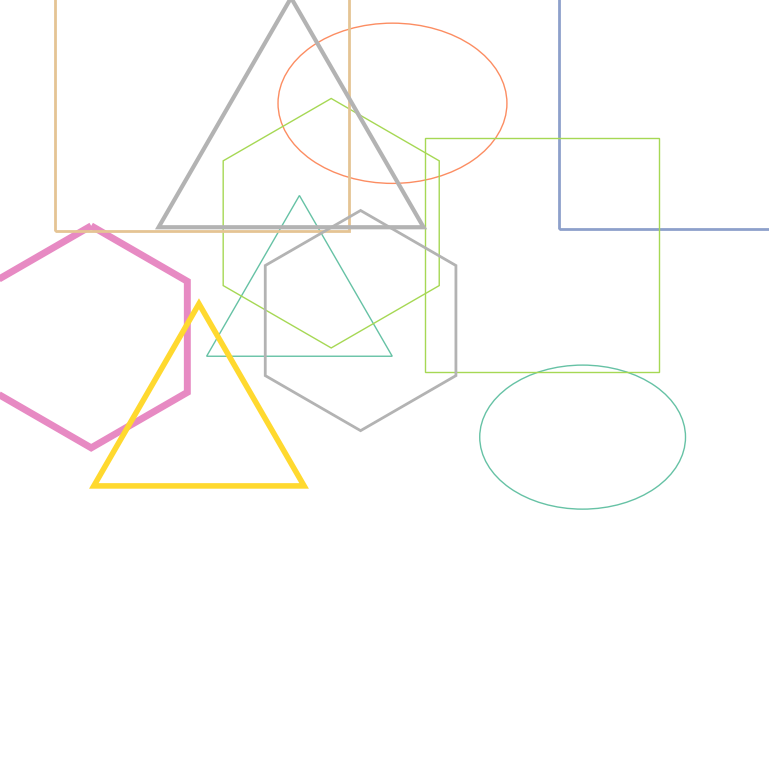[{"shape": "oval", "thickness": 0.5, "radius": 0.67, "center": [0.757, 0.432]}, {"shape": "triangle", "thickness": 0.5, "radius": 0.7, "center": [0.389, 0.607]}, {"shape": "oval", "thickness": 0.5, "radius": 0.74, "center": [0.51, 0.866]}, {"shape": "square", "thickness": 1, "radius": 0.79, "center": [0.884, 0.861]}, {"shape": "hexagon", "thickness": 2.5, "radius": 0.72, "center": [0.118, 0.563]}, {"shape": "square", "thickness": 0.5, "radius": 0.76, "center": [0.704, 0.669]}, {"shape": "hexagon", "thickness": 0.5, "radius": 0.81, "center": [0.43, 0.71]}, {"shape": "triangle", "thickness": 2, "radius": 0.79, "center": [0.258, 0.448]}, {"shape": "square", "thickness": 1, "radius": 0.95, "center": [0.262, 0.891]}, {"shape": "hexagon", "thickness": 1, "radius": 0.71, "center": [0.468, 0.584]}, {"shape": "triangle", "thickness": 1.5, "radius": 0.99, "center": [0.378, 0.804]}]